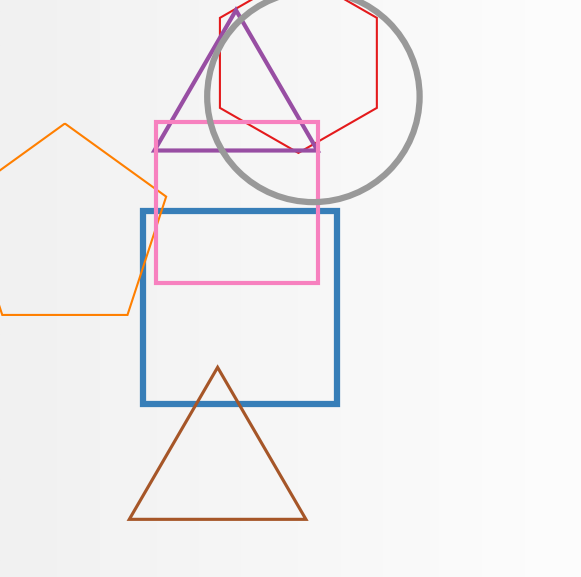[{"shape": "hexagon", "thickness": 1, "radius": 0.78, "center": [0.513, 0.89]}, {"shape": "square", "thickness": 3, "radius": 0.84, "center": [0.413, 0.466]}, {"shape": "triangle", "thickness": 2, "radius": 0.81, "center": [0.406, 0.82]}, {"shape": "pentagon", "thickness": 1, "radius": 0.92, "center": [0.112, 0.602]}, {"shape": "triangle", "thickness": 1.5, "radius": 0.88, "center": [0.374, 0.188]}, {"shape": "square", "thickness": 2, "radius": 0.7, "center": [0.408, 0.648]}, {"shape": "circle", "thickness": 3, "radius": 0.91, "center": [0.539, 0.832]}]